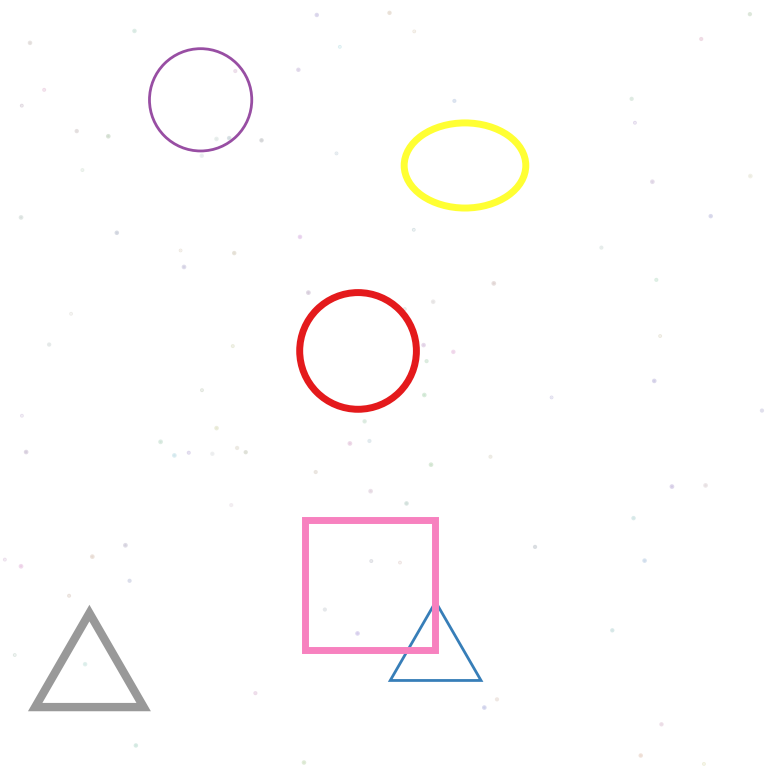[{"shape": "circle", "thickness": 2.5, "radius": 0.38, "center": [0.465, 0.544]}, {"shape": "triangle", "thickness": 1, "radius": 0.34, "center": [0.566, 0.15]}, {"shape": "circle", "thickness": 1, "radius": 0.33, "center": [0.261, 0.87]}, {"shape": "oval", "thickness": 2.5, "radius": 0.39, "center": [0.604, 0.785]}, {"shape": "square", "thickness": 2.5, "radius": 0.42, "center": [0.481, 0.24]}, {"shape": "triangle", "thickness": 3, "radius": 0.41, "center": [0.116, 0.122]}]